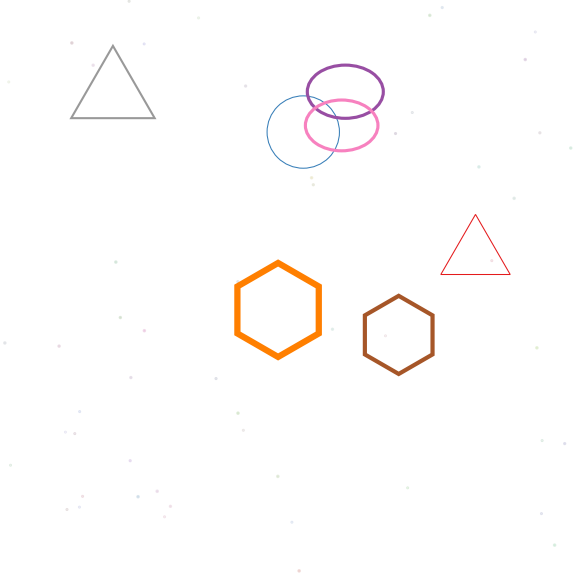[{"shape": "triangle", "thickness": 0.5, "radius": 0.35, "center": [0.823, 0.558]}, {"shape": "circle", "thickness": 0.5, "radius": 0.31, "center": [0.525, 0.771]}, {"shape": "oval", "thickness": 1.5, "radius": 0.33, "center": [0.598, 0.84]}, {"shape": "hexagon", "thickness": 3, "radius": 0.41, "center": [0.482, 0.462]}, {"shape": "hexagon", "thickness": 2, "radius": 0.34, "center": [0.69, 0.419]}, {"shape": "oval", "thickness": 1.5, "radius": 0.31, "center": [0.592, 0.782]}, {"shape": "triangle", "thickness": 1, "radius": 0.42, "center": [0.196, 0.836]}]